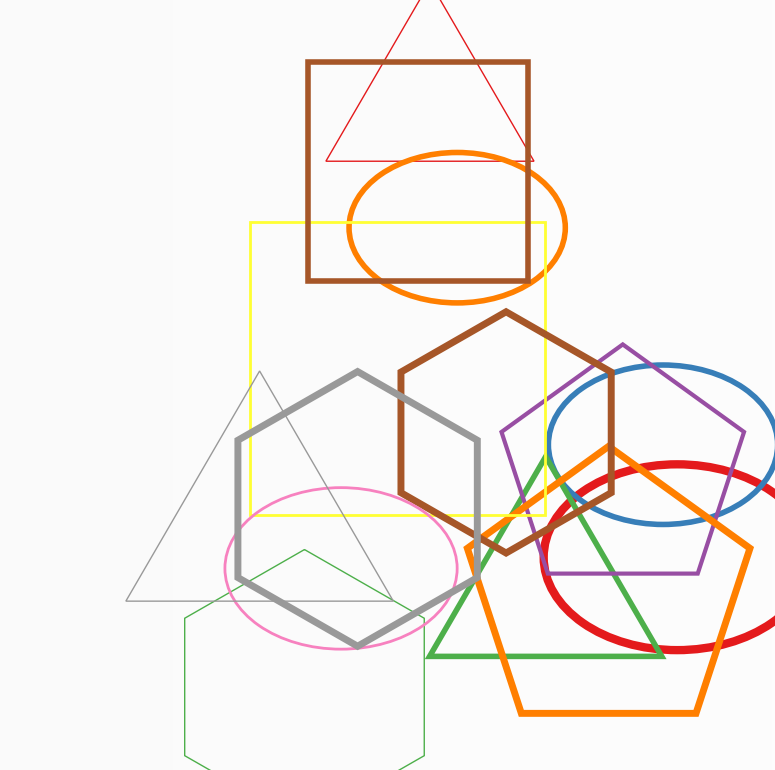[{"shape": "oval", "thickness": 3, "radius": 0.86, "center": [0.874, 0.276]}, {"shape": "triangle", "thickness": 0.5, "radius": 0.78, "center": [0.555, 0.868]}, {"shape": "oval", "thickness": 2, "radius": 0.74, "center": [0.856, 0.422]}, {"shape": "hexagon", "thickness": 0.5, "radius": 0.89, "center": [0.393, 0.108]}, {"shape": "triangle", "thickness": 2, "radius": 0.86, "center": [0.704, 0.234]}, {"shape": "pentagon", "thickness": 1.5, "radius": 0.82, "center": [0.804, 0.388]}, {"shape": "pentagon", "thickness": 2.5, "radius": 0.96, "center": [0.785, 0.229]}, {"shape": "oval", "thickness": 2, "radius": 0.7, "center": [0.59, 0.704]}, {"shape": "square", "thickness": 1, "radius": 0.95, "center": [0.513, 0.522]}, {"shape": "square", "thickness": 2, "radius": 0.71, "center": [0.54, 0.777]}, {"shape": "hexagon", "thickness": 2.5, "radius": 0.78, "center": [0.653, 0.438]}, {"shape": "oval", "thickness": 1, "radius": 0.75, "center": [0.44, 0.262]}, {"shape": "hexagon", "thickness": 2.5, "radius": 0.89, "center": [0.461, 0.339]}, {"shape": "triangle", "thickness": 0.5, "radius": 1.0, "center": [0.335, 0.319]}]